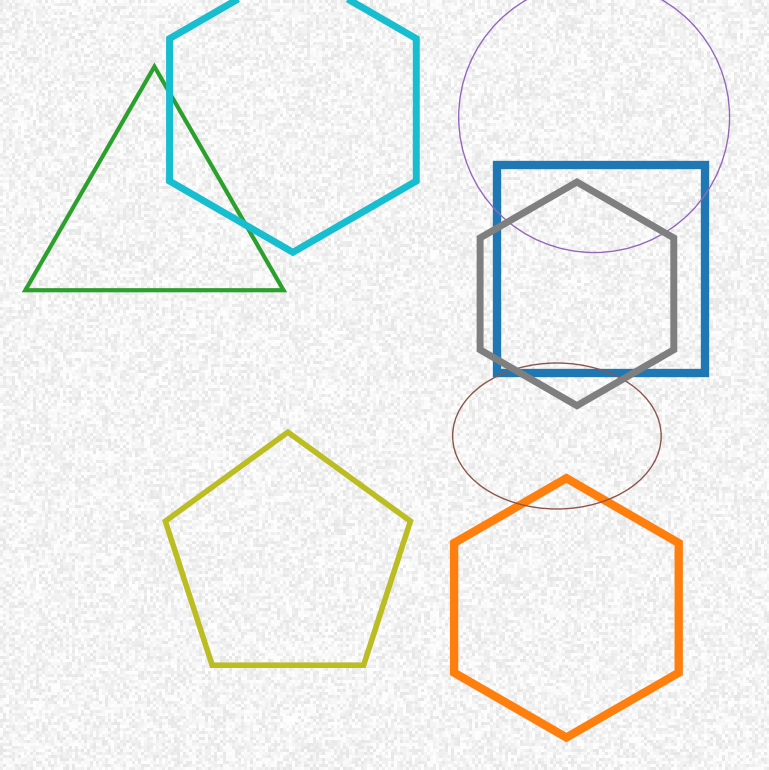[{"shape": "square", "thickness": 3, "radius": 0.67, "center": [0.78, 0.651]}, {"shape": "hexagon", "thickness": 3, "radius": 0.84, "center": [0.736, 0.211]}, {"shape": "triangle", "thickness": 1.5, "radius": 0.97, "center": [0.201, 0.72]}, {"shape": "circle", "thickness": 0.5, "radius": 0.88, "center": [0.772, 0.848]}, {"shape": "oval", "thickness": 0.5, "radius": 0.68, "center": [0.723, 0.434]}, {"shape": "hexagon", "thickness": 2.5, "radius": 0.73, "center": [0.749, 0.618]}, {"shape": "pentagon", "thickness": 2, "radius": 0.84, "center": [0.374, 0.271]}, {"shape": "hexagon", "thickness": 2.5, "radius": 0.92, "center": [0.38, 0.857]}]